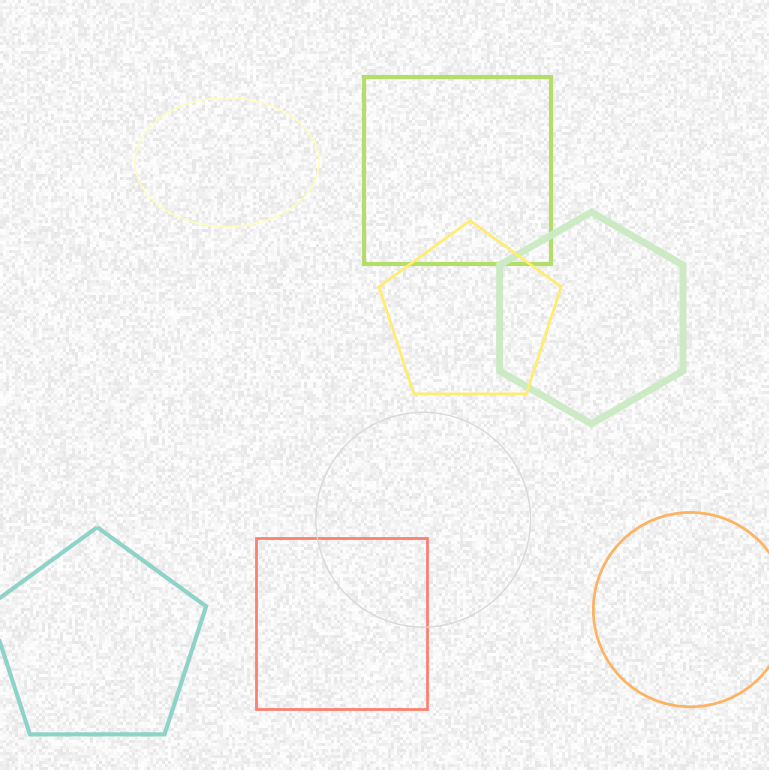[{"shape": "pentagon", "thickness": 1.5, "radius": 0.74, "center": [0.126, 0.167]}, {"shape": "oval", "thickness": 0.5, "radius": 0.6, "center": [0.295, 0.789]}, {"shape": "square", "thickness": 1, "radius": 0.55, "center": [0.444, 0.19]}, {"shape": "circle", "thickness": 1, "radius": 0.63, "center": [0.897, 0.208]}, {"shape": "square", "thickness": 1.5, "radius": 0.61, "center": [0.594, 0.779]}, {"shape": "circle", "thickness": 0.5, "radius": 0.7, "center": [0.55, 0.325]}, {"shape": "hexagon", "thickness": 2.5, "radius": 0.69, "center": [0.768, 0.587]}, {"shape": "pentagon", "thickness": 1, "radius": 0.62, "center": [0.61, 0.589]}]